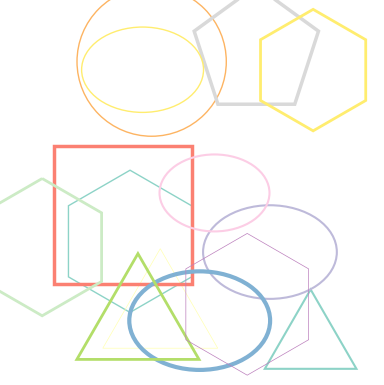[{"shape": "hexagon", "thickness": 1, "radius": 0.92, "center": [0.338, 0.373]}, {"shape": "triangle", "thickness": 1.5, "radius": 0.69, "center": [0.807, 0.111]}, {"shape": "triangle", "thickness": 0.5, "radius": 0.86, "center": [0.416, 0.182]}, {"shape": "oval", "thickness": 1.5, "radius": 0.87, "center": [0.701, 0.345]}, {"shape": "square", "thickness": 2.5, "radius": 0.89, "center": [0.32, 0.441]}, {"shape": "oval", "thickness": 3, "radius": 0.91, "center": [0.519, 0.167]}, {"shape": "circle", "thickness": 1, "radius": 0.97, "center": [0.394, 0.84]}, {"shape": "triangle", "thickness": 2, "radius": 0.92, "center": [0.358, 0.158]}, {"shape": "oval", "thickness": 1.5, "radius": 0.71, "center": [0.557, 0.499]}, {"shape": "pentagon", "thickness": 2.5, "radius": 0.85, "center": [0.666, 0.867]}, {"shape": "hexagon", "thickness": 0.5, "radius": 0.92, "center": [0.642, 0.21]}, {"shape": "hexagon", "thickness": 2, "radius": 0.89, "center": [0.11, 0.358]}, {"shape": "oval", "thickness": 1, "radius": 0.79, "center": [0.37, 0.819]}, {"shape": "hexagon", "thickness": 2, "radius": 0.79, "center": [0.813, 0.818]}]